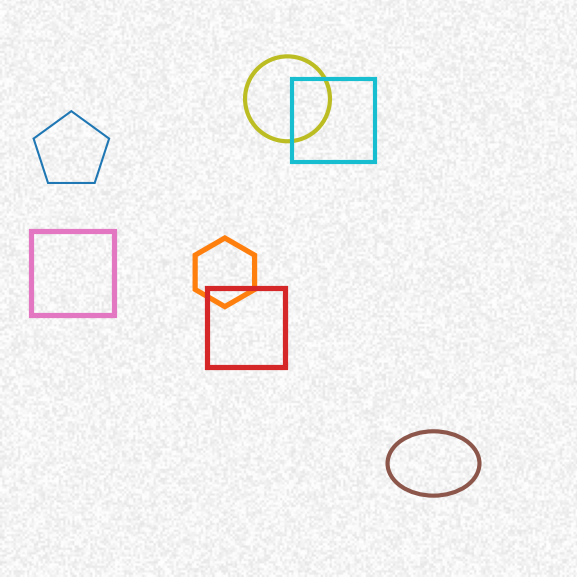[{"shape": "pentagon", "thickness": 1, "radius": 0.34, "center": [0.124, 0.738]}, {"shape": "hexagon", "thickness": 2.5, "radius": 0.3, "center": [0.389, 0.528]}, {"shape": "square", "thickness": 2.5, "radius": 0.34, "center": [0.426, 0.432]}, {"shape": "oval", "thickness": 2, "radius": 0.4, "center": [0.751, 0.197]}, {"shape": "square", "thickness": 2.5, "radius": 0.36, "center": [0.126, 0.526]}, {"shape": "circle", "thickness": 2, "radius": 0.37, "center": [0.498, 0.828]}, {"shape": "square", "thickness": 2, "radius": 0.36, "center": [0.577, 0.791]}]